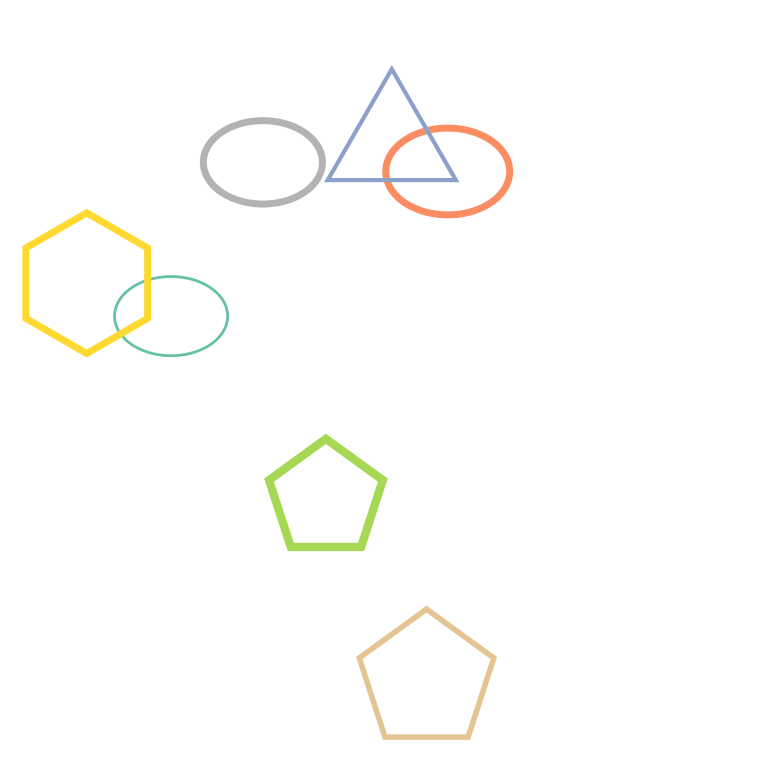[{"shape": "oval", "thickness": 1, "radius": 0.37, "center": [0.222, 0.589]}, {"shape": "oval", "thickness": 2.5, "radius": 0.4, "center": [0.581, 0.777]}, {"shape": "triangle", "thickness": 1.5, "radius": 0.48, "center": [0.509, 0.814]}, {"shape": "pentagon", "thickness": 3, "radius": 0.39, "center": [0.423, 0.352]}, {"shape": "hexagon", "thickness": 2.5, "radius": 0.46, "center": [0.113, 0.632]}, {"shape": "pentagon", "thickness": 2, "radius": 0.46, "center": [0.554, 0.117]}, {"shape": "oval", "thickness": 2.5, "radius": 0.39, "center": [0.341, 0.789]}]